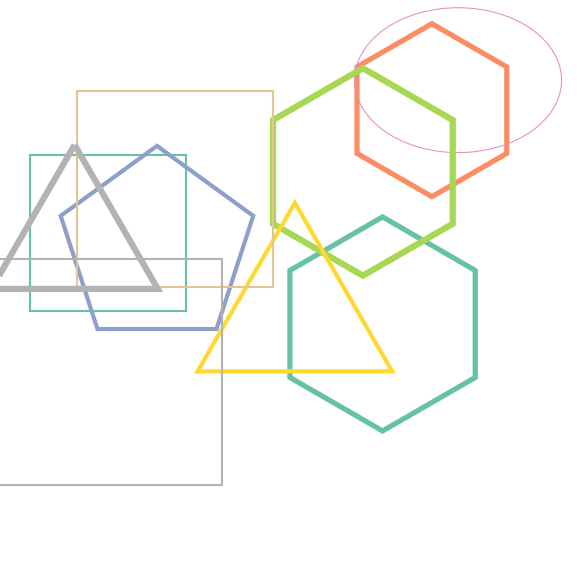[{"shape": "hexagon", "thickness": 2.5, "radius": 0.93, "center": [0.662, 0.438]}, {"shape": "square", "thickness": 1, "radius": 0.68, "center": [0.187, 0.596]}, {"shape": "hexagon", "thickness": 2.5, "radius": 0.75, "center": [0.748, 0.808]}, {"shape": "pentagon", "thickness": 2, "radius": 0.88, "center": [0.272, 0.571]}, {"shape": "oval", "thickness": 0.5, "radius": 0.9, "center": [0.793, 0.86]}, {"shape": "hexagon", "thickness": 3, "radius": 0.9, "center": [0.628, 0.701]}, {"shape": "triangle", "thickness": 2, "radius": 0.97, "center": [0.511, 0.453]}, {"shape": "square", "thickness": 1, "radius": 0.85, "center": [0.303, 0.672]}, {"shape": "triangle", "thickness": 3, "radius": 0.83, "center": [0.129, 0.582]}, {"shape": "square", "thickness": 1, "radius": 0.98, "center": [0.189, 0.355]}]